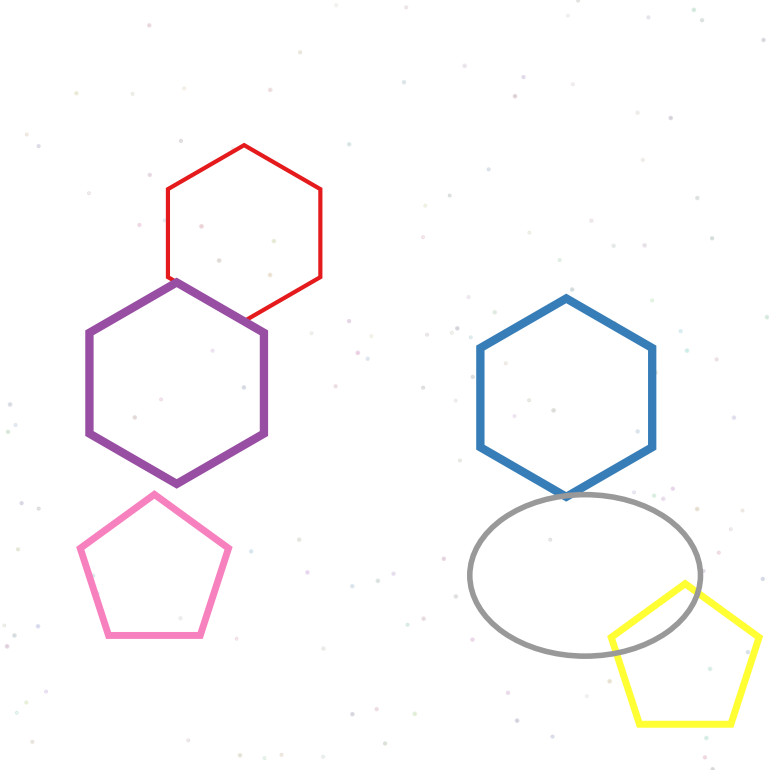[{"shape": "hexagon", "thickness": 1.5, "radius": 0.57, "center": [0.317, 0.697]}, {"shape": "hexagon", "thickness": 3, "radius": 0.64, "center": [0.735, 0.484]}, {"shape": "hexagon", "thickness": 3, "radius": 0.65, "center": [0.229, 0.502]}, {"shape": "pentagon", "thickness": 2.5, "radius": 0.5, "center": [0.89, 0.141]}, {"shape": "pentagon", "thickness": 2.5, "radius": 0.51, "center": [0.201, 0.257]}, {"shape": "oval", "thickness": 2, "radius": 0.75, "center": [0.76, 0.253]}]